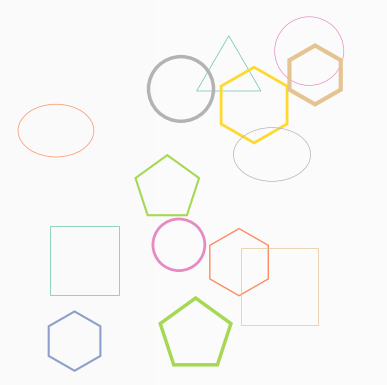[{"shape": "square", "thickness": 0.5, "radius": 0.45, "center": [0.218, 0.324]}, {"shape": "triangle", "thickness": 0.5, "radius": 0.48, "center": [0.59, 0.811]}, {"shape": "oval", "thickness": 0.5, "radius": 0.49, "center": [0.144, 0.661]}, {"shape": "hexagon", "thickness": 1, "radius": 0.44, "center": [0.617, 0.319]}, {"shape": "hexagon", "thickness": 1.5, "radius": 0.39, "center": [0.192, 0.114]}, {"shape": "circle", "thickness": 2, "radius": 0.33, "center": [0.462, 0.364]}, {"shape": "circle", "thickness": 0.5, "radius": 0.45, "center": [0.798, 0.867]}, {"shape": "pentagon", "thickness": 1.5, "radius": 0.43, "center": [0.432, 0.511]}, {"shape": "pentagon", "thickness": 2.5, "radius": 0.48, "center": [0.505, 0.13]}, {"shape": "hexagon", "thickness": 2, "radius": 0.49, "center": [0.656, 0.727]}, {"shape": "hexagon", "thickness": 3, "radius": 0.38, "center": [0.813, 0.805]}, {"shape": "square", "thickness": 0.5, "radius": 0.5, "center": [0.721, 0.256]}, {"shape": "circle", "thickness": 2.5, "radius": 0.42, "center": [0.467, 0.769]}, {"shape": "oval", "thickness": 0.5, "radius": 0.5, "center": [0.702, 0.599]}]